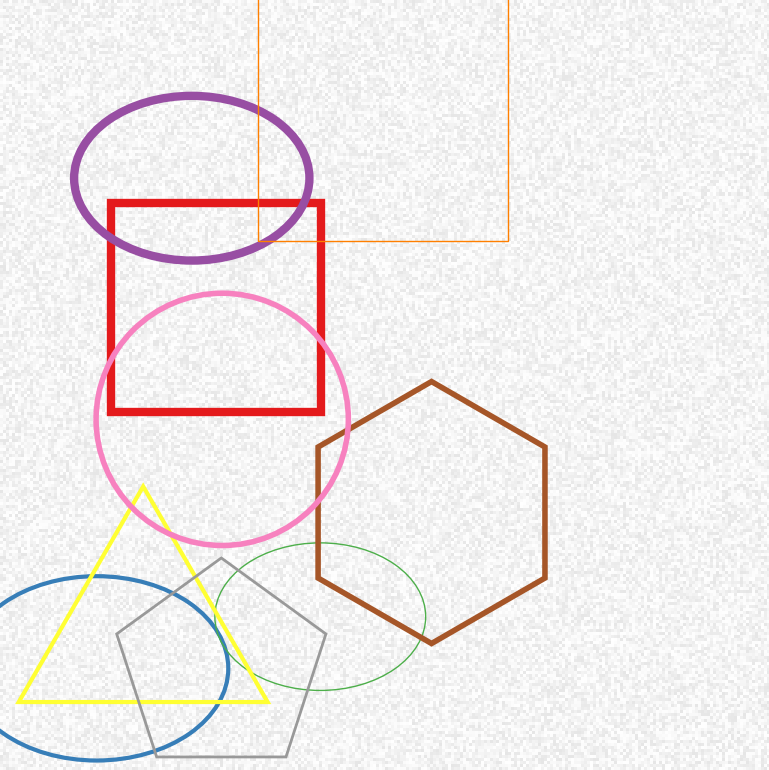[{"shape": "square", "thickness": 3, "radius": 0.68, "center": [0.281, 0.601]}, {"shape": "oval", "thickness": 1.5, "radius": 0.86, "center": [0.125, 0.132]}, {"shape": "oval", "thickness": 0.5, "radius": 0.68, "center": [0.416, 0.199]}, {"shape": "oval", "thickness": 3, "radius": 0.76, "center": [0.249, 0.769]}, {"shape": "square", "thickness": 0.5, "radius": 0.81, "center": [0.497, 0.849]}, {"shape": "triangle", "thickness": 1.5, "radius": 0.93, "center": [0.186, 0.182]}, {"shape": "hexagon", "thickness": 2, "radius": 0.85, "center": [0.56, 0.334]}, {"shape": "circle", "thickness": 2, "radius": 0.82, "center": [0.289, 0.455]}, {"shape": "pentagon", "thickness": 1, "radius": 0.71, "center": [0.287, 0.133]}]